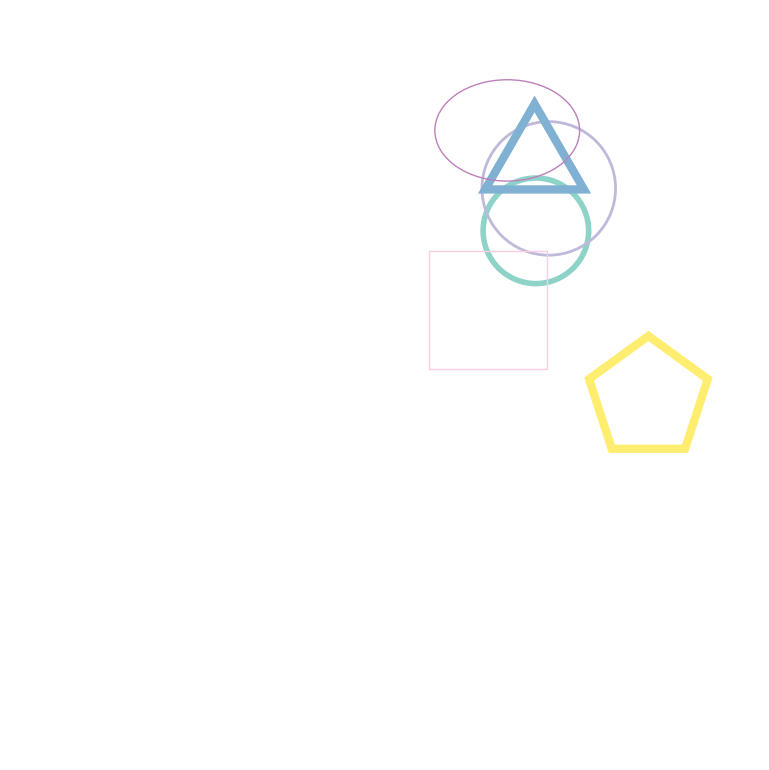[{"shape": "circle", "thickness": 2, "radius": 0.34, "center": [0.696, 0.7]}, {"shape": "circle", "thickness": 1, "radius": 0.43, "center": [0.713, 0.755]}, {"shape": "triangle", "thickness": 3, "radius": 0.37, "center": [0.694, 0.791]}, {"shape": "square", "thickness": 0.5, "radius": 0.38, "center": [0.633, 0.598]}, {"shape": "oval", "thickness": 0.5, "radius": 0.47, "center": [0.659, 0.831]}, {"shape": "pentagon", "thickness": 3, "radius": 0.41, "center": [0.842, 0.483]}]